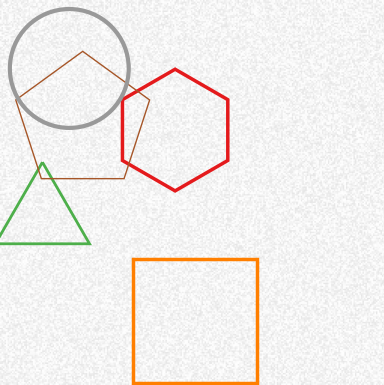[{"shape": "hexagon", "thickness": 2.5, "radius": 0.79, "center": [0.455, 0.662]}, {"shape": "triangle", "thickness": 2, "radius": 0.71, "center": [0.11, 0.437]}, {"shape": "square", "thickness": 2.5, "radius": 0.8, "center": [0.507, 0.167]}, {"shape": "pentagon", "thickness": 1, "radius": 0.91, "center": [0.215, 0.684]}, {"shape": "circle", "thickness": 3, "radius": 0.77, "center": [0.18, 0.822]}]